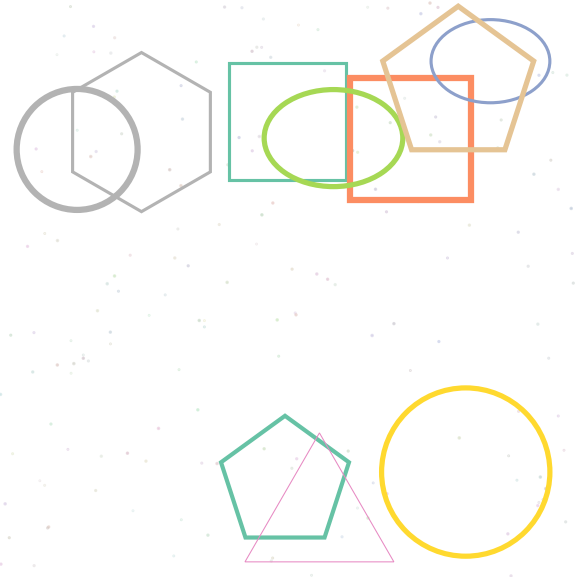[{"shape": "pentagon", "thickness": 2, "radius": 0.58, "center": [0.494, 0.163]}, {"shape": "square", "thickness": 1.5, "radius": 0.51, "center": [0.498, 0.789]}, {"shape": "square", "thickness": 3, "radius": 0.53, "center": [0.711, 0.758]}, {"shape": "oval", "thickness": 1.5, "radius": 0.51, "center": [0.849, 0.893]}, {"shape": "triangle", "thickness": 0.5, "radius": 0.74, "center": [0.553, 0.101]}, {"shape": "oval", "thickness": 2.5, "radius": 0.6, "center": [0.577, 0.76]}, {"shape": "circle", "thickness": 2.5, "radius": 0.73, "center": [0.806, 0.182]}, {"shape": "pentagon", "thickness": 2.5, "radius": 0.69, "center": [0.793, 0.851]}, {"shape": "circle", "thickness": 3, "radius": 0.52, "center": [0.134, 0.74]}, {"shape": "hexagon", "thickness": 1.5, "radius": 0.69, "center": [0.245, 0.77]}]